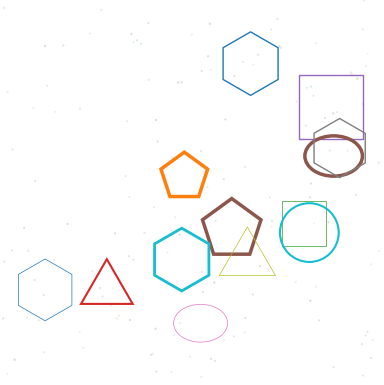[{"shape": "hexagon", "thickness": 0.5, "radius": 0.4, "center": [0.117, 0.247]}, {"shape": "hexagon", "thickness": 1, "radius": 0.41, "center": [0.651, 0.835]}, {"shape": "pentagon", "thickness": 2.5, "radius": 0.32, "center": [0.479, 0.541]}, {"shape": "square", "thickness": 0.5, "radius": 0.29, "center": [0.79, 0.419]}, {"shape": "triangle", "thickness": 1.5, "radius": 0.39, "center": [0.277, 0.249]}, {"shape": "square", "thickness": 1, "radius": 0.42, "center": [0.86, 0.722]}, {"shape": "oval", "thickness": 2.5, "radius": 0.37, "center": [0.867, 0.595]}, {"shape": "pentagon", "thickness": 2.5, "radius": 0.4, "center": [0.602, 0.404]}, {"shape": "oval", "thickness": 0.5, "radius": 0.35, "center": [0.521, 0.16]}, {"shape": "hexagon", "thickness": 1, "radius": 0.38, "center": [0.882, 0.615]}, {"shape": "triangle", "thickness": 0.5, "radius": 0.42, "center": [0.642, 0.326]}, {"shape": "hexagon", "thickness": 2, "radius": 0.41, "center": [0.472, 0.326]}, {"shape": "circle", "thickness": 1.5, "radius": 0.38, "center": [0.803, 0.396]}]